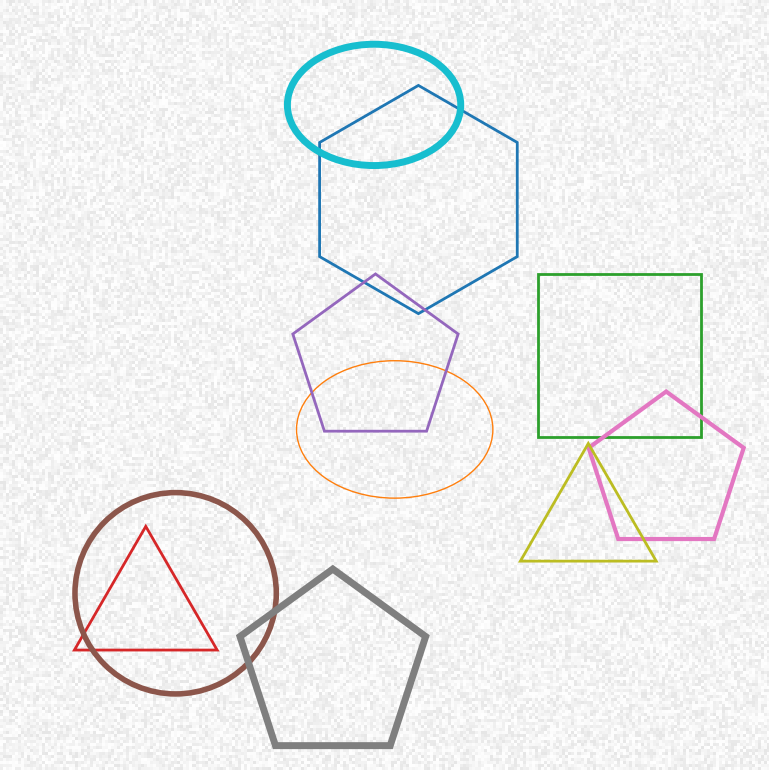[{"shape": "hexagon", "thickness": 1, "radius": 0.74, "center": [0.543, 0.741]}, {"shape": "oval", "thickness": 0.5, "radius": 0.64, "center": [0.513, 0.442]}, {"shape": "square", "thickness": 1, "radius": 0.53, "center": [0.805, 0.538]}, {"shape": "triangle", "thickness": 1, "radius": 0.54, "center": [0.189, 0.209]}, {"shape": "pentagon", "thickness": 1, "radius": 0.56, "center": [0.488, 0.531]}, {"shape": "circle", "thickness": 2, "radius": 0.65, "center": [0.228, 0.23]}, {"shape": "pentagon", "thickness": 1.5, "radius": 0.53, "center": [0.865, 0.386]}, {"shape": "pentagon", "thickness": 2.5, "radius": 0.63, "center": [0.432, 0.134]}, {"shape": "triangle", "thickness": 1, "radius": 0.51, "center": [0.764, 0.322]}, {"shape": "oval", "thickness": 2.5, "radius": 0.56, "center": [0.486, 0.864]}]